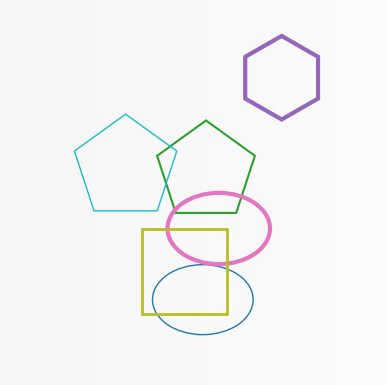[{"shape": "oval", "thickness": 1, "radius": 0.65, "center": [0.523, 0.222]}, {"shape": "pentagon", "thickness": 1.5, "radius": 0.66, "center": [0.532, 0.554]}, {"shape": "hexagon", "thickness": 3, "radius": 0.54, "center": [0.727, 0.798]}, {"shape": "oval", "thickness": 3, "radius": 0.66, "center": [0.565, 0.407]}, {"shape": "square", "thickness": 2, "radius": 0.55, "center": [0.475, 0.295]}, {"shape": "pentagon", "thickness": 1, "radius": 0.69, "center": [0.324, 0.565]}]